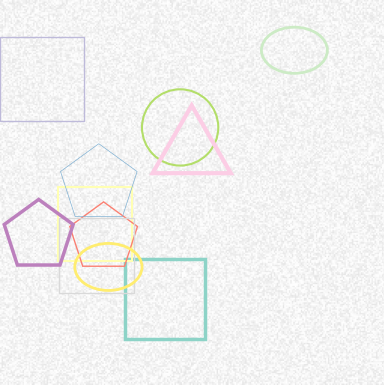[{"shape": "square", "thickness": 2.5, "radius": 0.52, "center": [0.428, 0.224]}, {"shape": "square", "thickness": 1.5, "radius": 0.48, "center": [0.246, 0.418]}, {"shape": "square", "thickness": 1, "radius": 0.55, "center": [0.11, 0.794]}, {"shape": "pentagon", "thickness": 1, "radius": 0.46, "center": [0.269, 0.383]}, {"shape": "pentagon", "thickness": 0.5, "radius": 0.52, "center": [0.257, 0.522]}, {"shape": "circle", "thickness": 1.5, "radius": 0.5, "center": [0.468, 0.669]}, {"shape": "triangle", "thickness": 3, "radius": 0.59, "center": [0.498, 0.609]}, {"shape": "square", "thickness": 1, "radius": 0.49, "center": [0.251, 0.337]}, {"shape": "pentagon", "thickness": 2.5, "radius": 0.47, "center": [0.1, 0.388]}, {"shape": "oval", "thickness": 2, "radius": 0.43, "center": [0.765, 0.869]}, {"shape": "oval", "thickness": 2, "radius": 0.44, "center": [0.282, 0.307]}]